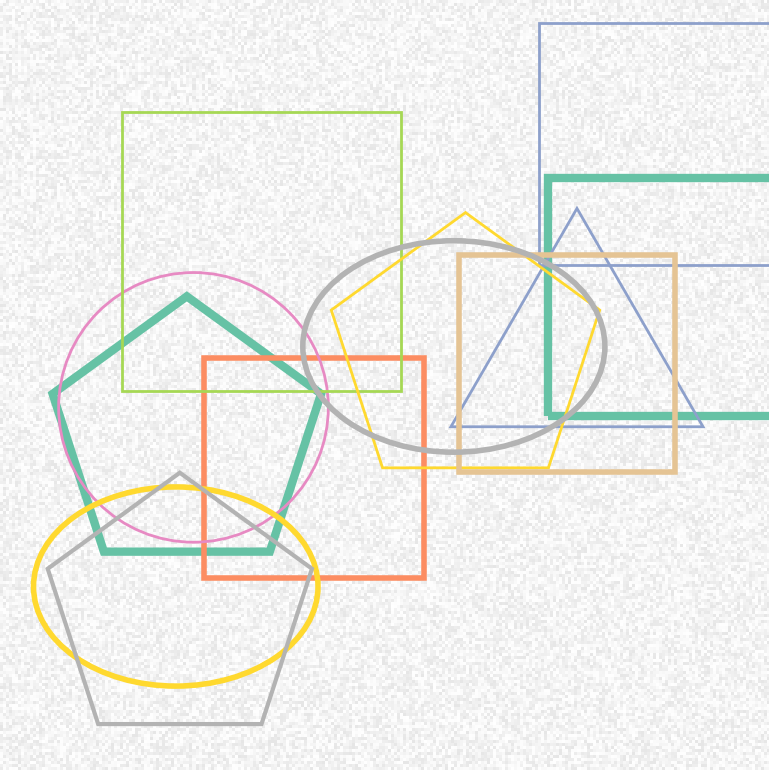[{"shape": "pentagon", "thickness": 3, "radius": 0.92, "center": [0.243, 0.432]}, {"shape": "square", "thickness": 3, "radius": 0.77, "center": [0.866, 0.615]}, {"shape": "square", "thickness": 2, "radius": 0.71, "center": [0.408, 0.392]}, {"shape": "triangle", "thickness": 1, "radius": 0.95, "center": [0.749, 0.54]}, {"shape": "square", "thickness": 1, "radius": 0.79, "center": [0.857, 0.813]}, {"shape": "circle", "thickness": 1, "radius": 0.88, "center": [0.251, 0.471]}, {"shape": "square", "thickness": 1, "radius": 0.91, "center": [0.34, 0.674]}, {"shape": "oval", "thickness": 2, "radius": 0.92, "center": [0.228, 0.238]}, {"shape": "pentagon", "thickness": 1, "radius": 0.92, "center": [0.605, 0.541]}, {"shape": "square", "thickness": 2, "radius": 0.7, "center": [0.736, 0.528]}, {"shape": "pentagon", "thickness": 1.5, "radius": 0.9, "center": [0.234, 0.206]}, {"shape": "oval", "thickness": 2, "radius": 0.98, "center": [0.589, 0.55]}]